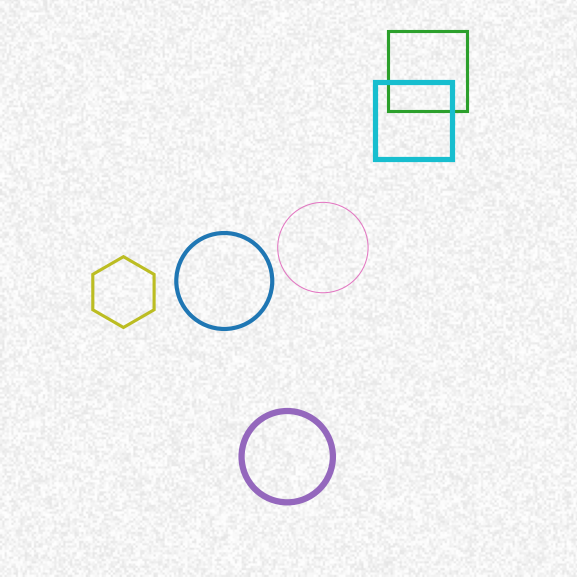[{"shape": "circle", "thickness": 2, "radius": 0.42, "center": [0.388, 0.513]}, {"shape": "square", "thickness": 1.5, "radius": 0.34, "center": [0.74, 0.876]}, {"shape": "circle", "thickness": 3, "radius": 0.4, "center": [0.497, 0.208]}, {"shape": "circle", "thickness": 0.5, "radius": 0.39, "center": [0.559, 0.57]}, {"shape": "hexagon", "thickness": 1.5, "radius": 0.31, "center": [0.214, 0.493]}, {"shape": "square", "thickness": 2.5, "radius": 0.33, "center": [0.716, 0.791]}]